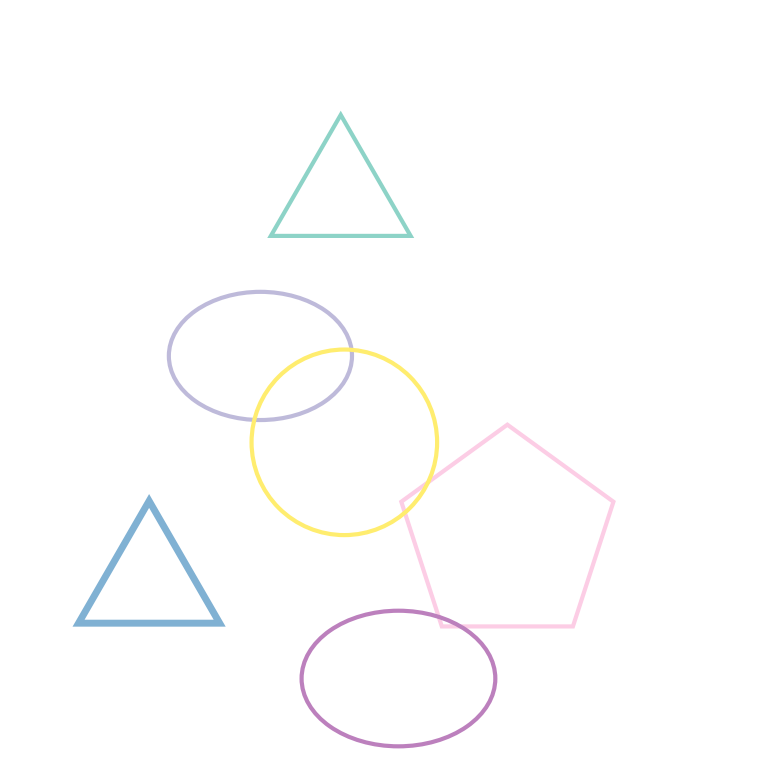[{"shape": "triangle", "thickness": 1.5, "radius": 0.52, "center": [0.443, 0.746]}, {"shape": "oval", "thickness": 1.5, "radius": 0.59, "center": [0.338, 0.538]}, {"shape": "triangle", "thickness": 2.5, "radius": 0.53, "center": [0.194, 0.244]}, {"shape": "pentagon", "thickness": 1.5, "radius": 0.72, "center": [0.659, 0.304]}, {"shape": "oval", "thickness": 1.5, "radius": 0.63, "center": [0.517, 0.119]}, {"shape": "circle", "thickness": 1.5, "radius": 0.6, "center": [0.447, 0.426]}]